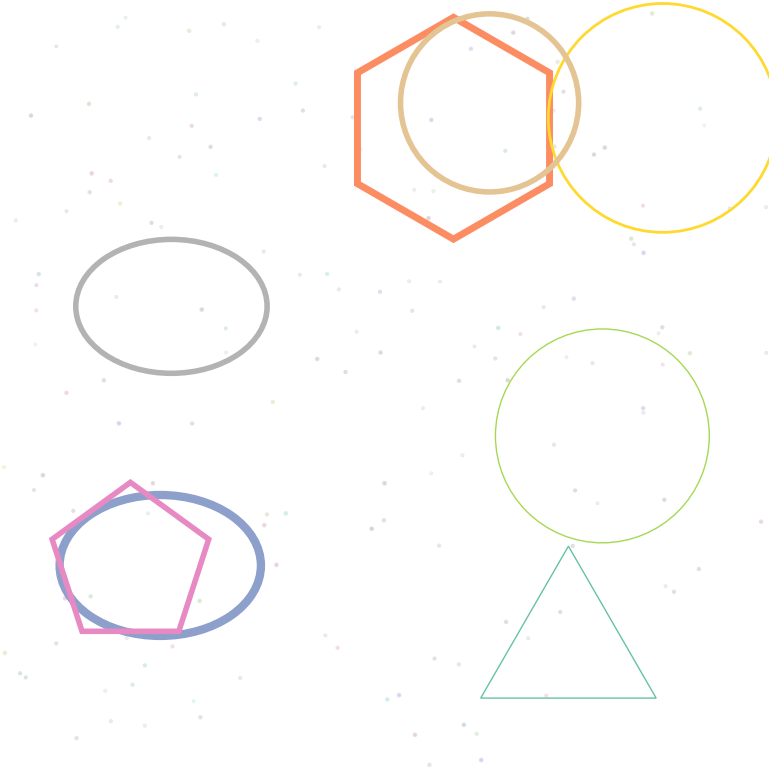[{"shape": "triangle", "thickness": 0.5, "radius": 0.66, "center": [0.738, 0.159]}, {"shape": "hexagon", "thickness": 2.5, "radius": 0.72, "center": [0.589, 0.833]}, {"shape": "oval", "thickness": 3, "radius": 0.65, "center": [0.208, 0.266]}, {"shape": "pentagon", "thickness": 2, "radius": 0.53, "center": [0.169, 0.267]}, {"shape": "circle", "thickness": 0.5, "radius": 0.69, "center": [0.782, 0.434]}, {"shape": "circle", "thickness": 1, "radius": 0.74, "center": [0.861, 0.847]}, {"shape": "circle", "thickness": 2, "radius": 0.58, "center": [0.636, 0.866]}, {"shape": "oval", "thickness": 2, "radius": 0.62, "center": [0.223, 0.602]}]